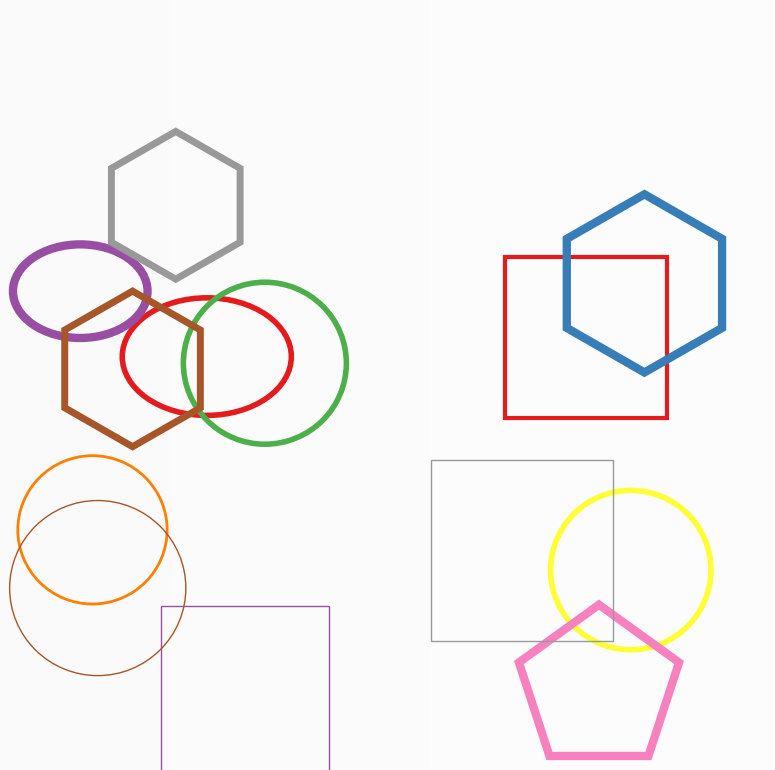[{"shape": "oval", "thickness": 2, "radius": 0.55, "center": [0.267, 0.537]}, {"shape": "square", "thickness": 1.5, "radius": 0.52, "center": [0.757, 0.562]}, {"shape": "hexagon", "thickness": 3, "radius": 0.58, "center": [0.832, 0.632]}, {"shape": "circle", "thickness": 2, "radius": 0.53, "center": [0.342, 0.528]}, {"shape": "square", "thickness": 0.5, "radius": 0.54, "center": [0.316, 0.104]}, {"shape": "oval", "thickness": 3, "radius": 0.43, "center": [0.104, 0.622]}, {"shape": "circle", "thickness": 1, "radius": 0.48, "center": [0.119, 0.312]}, {"shape": "circle", "thickness": 2, "radius": 0.52, "center": [0.814, 0.26]}, {"shape": "hexagon", "thickness": 2.5, "radius": 0.51, "center": [0.171, 0.521]}, {"shape": "circle", "thickness": 0.5, "radius": 0.57, "center": [0.126, 0.236]}, {"shape": "pentagon", "thickness": 3, "radius": 0.54, "center": [0.773, 0.106]}, {"shape": "hexagon", "thickness": 2.5, "radius": 0.48, "center": [0.227, 0.733]}, {"shape": "square", "thickness": 0.5, "radius": 0.59, "center": [0.673, 0.285]}]